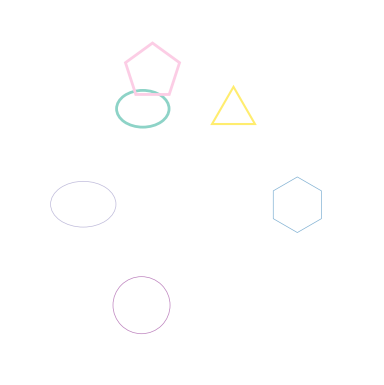[{"shape": "oval", "thickness": 2, "radius": 0.34, "center": [0.371, 0.717]}, {"shape": "oval", "thickness": 0.5, "radius": 0.42, "center": [0.216, 0.47]}, {"shape": "hexagon", "thickness": 0.5, "radius": 0.36, "center": [0.772, 0.468]}, {"shape": "pentagon", "thickness": 2, "radius": 0.37, "center": [0.396, 0.814]}, {"shape": "circle", "thickness": 0.5, "radius": 0.37, "center": [0.368, 0.207]}, {"shape": "triangle", "thickness": 1.5, "radius": 0.32, "center": [0.606, 0.71]}]